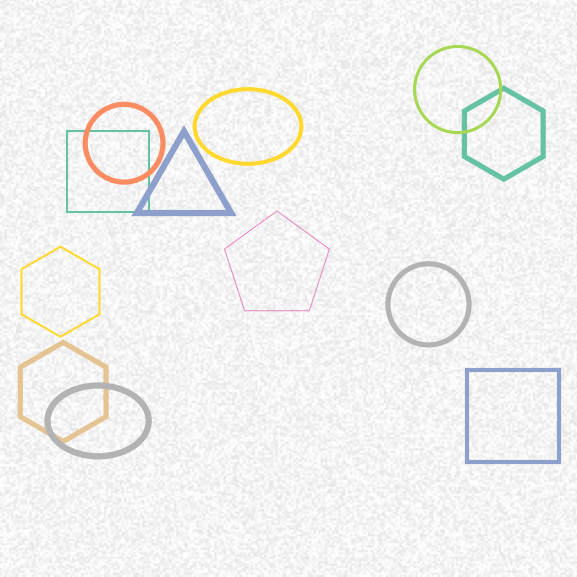[{"shape": "hexagon", "thickness": 2.5, "radius": 0.39, "center": [0.872, 0.768]}, {"shape": "square", "thickness": 1, "radius": 0.35, "center": [0.187, 0.702]}, {"shape": "circle", "thickness": 2.5, "radius": 0.34, "center": [0.215, 0.751]}, {"shape": "square", "thickness": 2, "radius": 0.4, "center": [0.888, 0.279]}, {"shape": "triangle", "thickness": 3, "radius": 0.47, "center": [0.319, 0.677]}, {"shape": "pentagon", "thickness": 0.5, "radius": 0.48, "center": [0.48, 0.538]}, {"shape": "circle", "thickness": 1.5, "radius": 0.37, "center": [0.792, 0.844]}, {"shape": "hexagon", "thickness": 1, "radius": 0.39, "center": [0.105, 0.494]}, {"shape": "oval", "thickness": 2, "radius": 0.46, "center": [0.429, 0.78]}, {"shape": "hexagon", "thickness": 2.5, "radius": 0.43, "center": [0.109, 0.32]}, {"shape": "oval", "thickness": 3, "radius": 0.44, "center": [0.17, 0.27]}, {"shape": "circle", "thickness": 2.5, "radius": 0.35, "center": [0.742, 0.472]}]